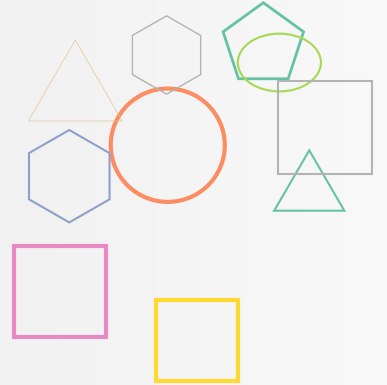[{"shape": "pentagon", "thickness": 2, "radius": 0.55, "center": [0.68, 0.884]}, {"shape": "triangle", "thickness": 1.5, "radius": 0.52, "center": [0.798, 0.505]}, {"shape": "circle", "thickness": 3, "radius": 0.74, "center": [0.433, 0.623]}, {"shape": "hexagon", "thickness": 1.5, "radius": 0.6, "center": [0.179, 0.542]}, {"shape": "square", "thickness": 3, "radius": 0.59, "center": [0.154, 0.243]}, {"shape": "oval", "thickness": 1.5, "radius": 0.54, "center": [0.721, 0.838]}, {"shape": "square", "thickness": 3, "radius": 0.53, "center": [0.508, 0.117]}, {"shape": "triangle", "thickness": 0.5, "radius": 0.7, "center": [0.194, 0.756]}, {"shape": "hexagon", "thickness": 1, "radius": 0.51, "center": [0.43, 0.857]}, {"shape": "square", "thickness": 1.5, "radius": 0.6, "center": [0.838, 0.669]}]